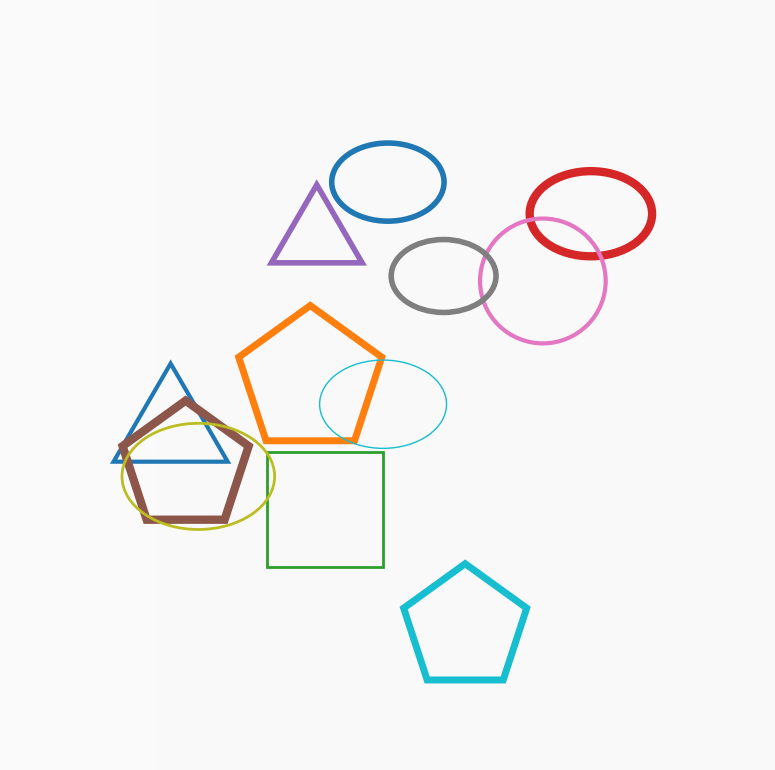[{"shape": "triangle", "thickness": 1.5, "radius": 0.42, "center": [0.22, 0.443]}, {"shape": "oval", "thickness": 2, "radius": 0.36, "center": [0.501, 0.764]}, {"shape": "pentagon", "thickness": 2.5, "radius": 0.49, "center": [0.4, 0.506]}, {"shape": "square", "thickness": 1, "radius": 0.37, "center": [0.42, 0.338]}, {"shape": "oval", "thickness": 3, "radius": 0.39, "center": [0.762, 0.722]}, {"shape": "triangle", "thickness": 2, "radius": 0.34, "center": [0.409, 0.692]}, {"shape": "pentagon", "thickness": 3, "radius": 0.43, "center": [0.24, 0.394]}, {"shape": "circle", "thickness": 1.5, "radius": 0.41, "center": [0.7, 0.635]}, {"shape": "oval", "thickness": 2, "radius": 0.34, "center": [0.572, 0.642]}, {"shape": "oval", "thickness": 1, "radius": 0.49, "center": [0.256, 0.381]}, {"shape": "pentagon", "thickness": 2.5, "radius": 0.42, "center": [0.6, 0.184]}, {"shape": "oval", "thickness": 0.5, "radius": 0.41, "center": [0.494, 0.475]}]